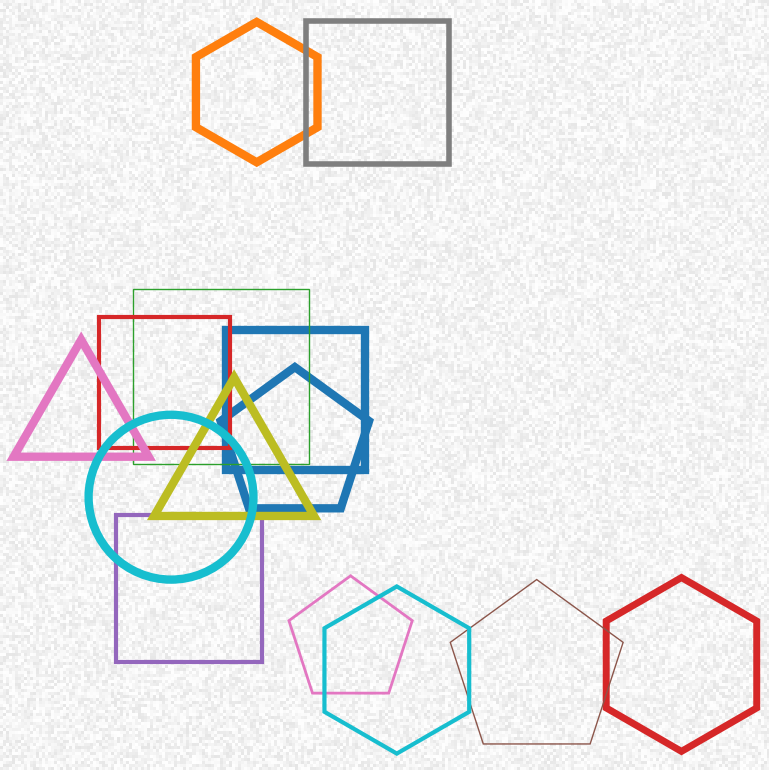[{"shape": "square", "thickness": 3, "radius": 0.45, "center": [0.384, 0.48]}, {"shape": "pentagon", "thickness": 3, "radius": 0.51, "center": [0.383, 0.422]}, {"shape": "hexagon", "thickness": 3, "radius": 0.46, "center": [0.333, 0.88]}, {"shape": "square", "thickness": 0.5, "radius": 0.57, "center": [0.287, 0.511]}, {"shape": "hexagon", "thickness": 2.5, "radius": 0.56, "center": [0.885, 0.137]}, {"shape": "square", "thickness": 1.5, "radius": 0.43, "center": [0.214, 0.503]}, {"shape": "square", "thickness": 1.5, "radius": 0.47, "center": [0.246, 0.236]}, {"shape": "pentagon", "thickness": 0.5, "radius": 0.59, "center": [0.697, 0.129]}, {"shape": "pentagon", "thickness": 1, "radius": 0.42, "center": [0.455, 0.168]}, {"shape": "triangle", "thickness": 3, "radius": 0.51, "center": [0.105, 0.457]}, {"shape": "square", "thickness": 2, "radius": 0.46, "center": [0.49, 0.88]}, {"shape": "triangle", "thickness": 3, "radius": 0.6, "center": [0.304, 0.39]}, {"shape": "hexagon", "thickness": 1.5, "radius": 0.54, "center": [0.515, 0.13]}, {"shape": "circle", "thickness": 3, "radius": 0.54, "center": [0.222, 0.354]}]